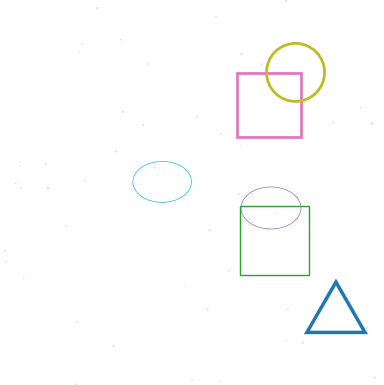[{"shape": "triangle", "thickness": 2.5, "radius": 0.44, "center": [0.873, 0.18]}, {"shape": "square", "thickness": 1, "radius": 0.45, "center": [0.712, 0.376]}, {"shape": "oval", "thickness": 0.5, "radius": 0.39, "center": [0.704, 0.46]}, {"shape": "square", "thickness": 2, "radius": 0.41, "center": [0.698, 0.727]}, {"shape": "circle", "thickness": 2, "radius": 0.38, "center": [0.768, 0.812]}, {"shape": "oval", "thickness": 0.5, "radius": 0.38, "center": [0.421, 0.528]}]